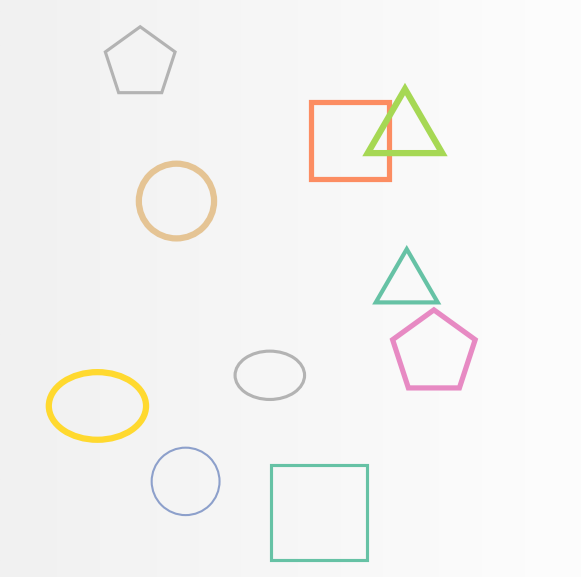[{"shape": "square", "thickness": 1.5, "radius": 0.41, "center": [0.549, 0.111]}, {"shape": "triangle", "thickness": 2, "radius": 0.31, "center": [0.7, 0.506]}, {"shape": "square", "thickness": 2.5, "radius": 0.33, "center": [0.601, 0.756]}, {"shape": "circle", "thickness": 1, "radius": 0.29, "center": [0.319, 0.166]}, {"shape": "pentagon", "thickness": 2.5, "radius": 0.37, "center": [0.746, 0.388]}, {"shape": "triangle", "thickness": 3, "radius": 0.37, "center": [0.697, 0.771]}, {"shape": "oval", "thickness": 3, "radius": 0.42, "center": [0.168, 0.296]}, {"shape": "circle", "thickness": 3, "radius": 0.32, "center": [0.304, 0.651]}, {"shape": "oval", "thickness": 1.5, "radius": 0.3, "center": [0.464, 0.349]}, {"shape": "pentagon", "thickness": 1.5, "radius": 0.32, "center": [0.241, 0.89]}]